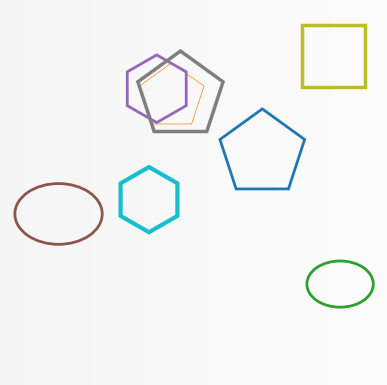[{"shape": "pentagon", "thickness": 2, "radius": 0.57, "center": [0.677, 0.602]}, {"shape": "pentagon", "thickness": 0.5, "radius": 0.44, "center": [0.443, 0.749]}, {"shape": "oval", "thickness": 2, "radius": 0.43, "center": [0.878, 0.262]}, {"shape": "hexagon", "thickness": 2, "radius": 0.44, "center": [0.404, 0.77]}, {"shape": "oval", "thickness": 2, "radius": 0.56, "center": [0.151, 0.444]}, {"shape": "pentagon", "thickness": 2.5, "radius": 0.58, "center": [0.466, 0.752]}, {"shape": "square", "thickness": 2.5, "radius": 0.41, "center": [0.86, 0.854]}, {"shape": "hexagon", "thickness": 3, "radius": 0.42, "center": [0.384, 0.481]}]